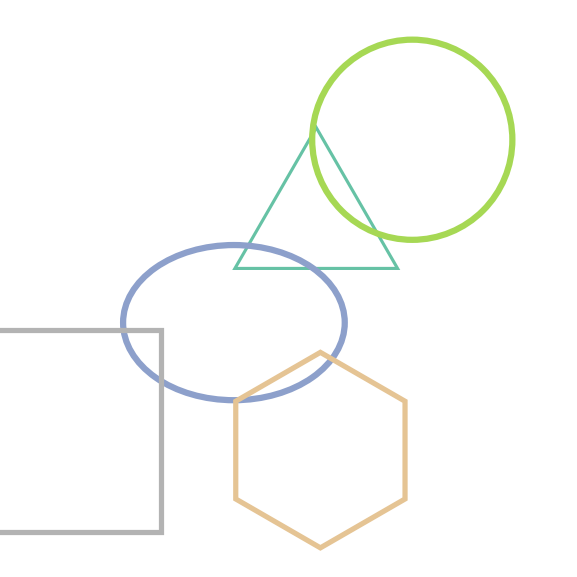[{"shape": "triangle", "thickness": 1.5, "radius": 0.81, "center": [0.548, 0.616]}, {"shape": "oval", "thickness": 3, "radius": 0.96, "center": [0.405, 0.44]}, {"shape": "circle", "thickness": 3, "radius": 0.87, "center": [0.714, 0.757]}, {"shape": "hexagon", "thickness": 2.5, "radius": 0.85, "center": [0.555, 0.22]}, {"shape": "square", "thickness": 2.5, "radius": 0.87, "center": [0.104, 0.253]}]